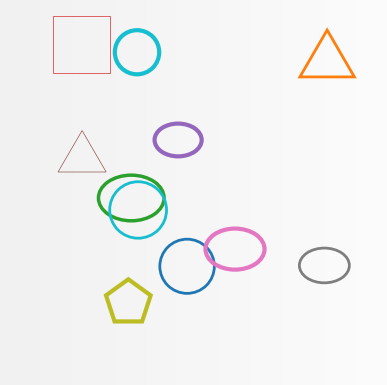[{"shape": "circle", "thickness": 2, "radius": 0.35, "center": [0.483, 0.308]}, {"shape": "triangle", "thickness": 2, "radius": 0.41, "center": [0.844, 0.841]}, {"shape": "oval", "thickness": 2.5, "radius": 0.42, "center": [0.339, 0.486]}, {"shape": "square", "thickness": 0.5, "radius": 0.37, "center": [0.21, 0.885]}, {"shape": "oval", "thickness": 3, "radius": 0.3, "center": [0.46, 0.636]}, {"shape": "triangle", "thickness": 0.5, "radius": 0.36, "center": [0.212, 0.589]}, {"shape": "oval", "thickness": 3, "radius": 0.38, "center": [0.606, 0.353]}, {"shape": "oval", "thickness": 2, "radius": 0.32, "center": [0.837, 0.31]}, {"shape": "pentagon", "thickness": 3, "radius": 0.3, "center": [0.331, 0.214]}, {"shape": "circle", "thickness": 2, "radius": 0.37, "center": [0.356, 0.455]}, {"shape": "circle", "thickness": 3, "radius": 0.29, "center": [0.354, 0.864]}]